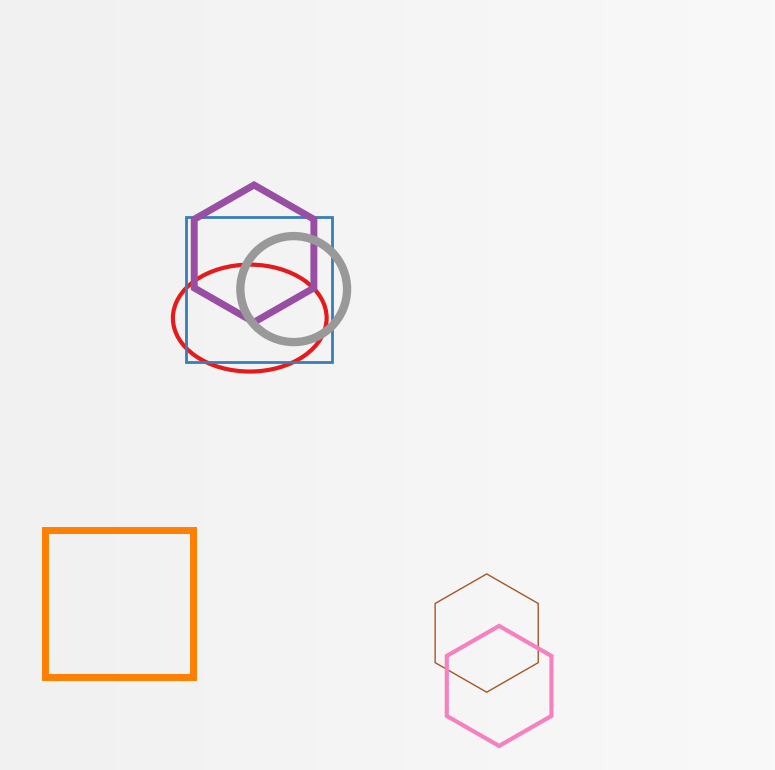[{"shape": "oval", "thickness": 1.5, "radius": 0.5, "center": [0.322, 0.587]}, {"shape": "square", "thickness": 1, "radius": 0.47, "center": [0.334, 0.624]}, {"shape": "hexagon", "thickness": 2.5, "radius": 0.45, "center": [0.328, 0.671]}, {"shape": "square", "thickness": 2.5, "radius": 0.48, "center": [0.153, 0.216]}, {"shape": "hexagon", "thickness": 0.5, "radius": 0.38, "center": [0.628, 0.178]}, {"shape": "hexagon", "thickness": 1.5, "radius": 0.39, "center": [0.644, 0.109]}, {"shape": "circle", "thickness": 3, "radius": 0.34, "center": [0.379, 0.625]}]